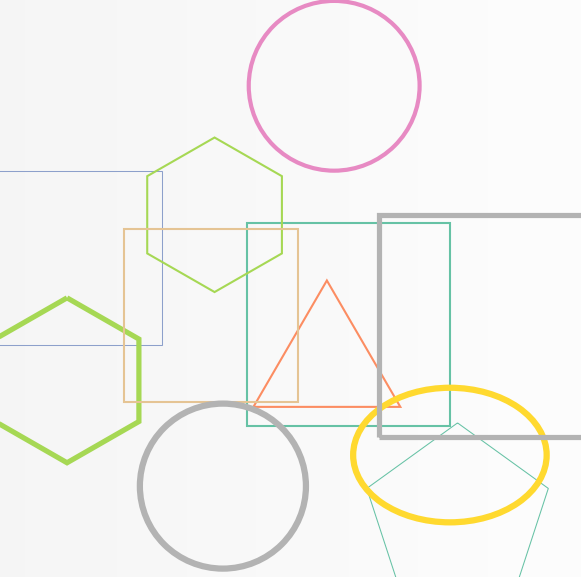[{"shape": "pentagon", "thickness": 0.5, "radius": 0.82, "center": [0.787, 0.103]}, {"shape": "square", "thickness": 1, "radius": 0.88, "center": [0.6, 0.437]}, {"shape": "triangle", "thickness": 1, "radius": 0.73, "center": [0.562, 0.368]}, {"shape": "square", "thickness": 0.5, "radius": 0.76, "center": [0.128, 0.553]}, {"shape": "circle", "thickness": 2, "radius": 0.73, "center": [0.575, 0.851]}, {"shape": "hexagon", "thickness": 2.5, "radius": 0.71, "center": [0.115, 0.341]}, {"shape": "hexagon", "thickness": 1, "radius": 0.67, "center": [0.369, 0.627]}, {"shape": "oval", "thickness": 3, "radius": 0.83, "center": [0.774, 0.211]}, {"shape": "square", "thickness": 1, "radius": 0.75, "center": [0.363, 0.453]}, {"shape": "square", "thickness": 2.5, "radius": 0.96, "center": [0.844, 0.435]}, {"shape": "circle", "thickness": 3, "radius": 0.71, "center": [0.384, 0.157]}]